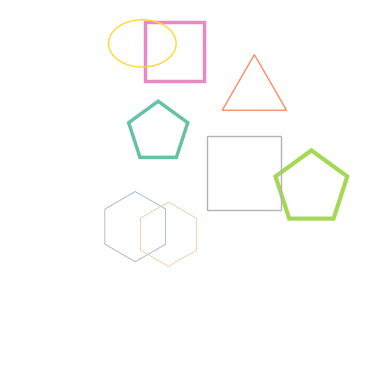[{"shape": "pentagon", "thickness": 2.5, "radius": 0.4, "center": [0.411, 0.656]}, {"shape": "triangle", "thickness": 1, "radius": 0.48, "center": [0.661, 0.762]}, {"shape": "hexagon", "thickness": 0.5, "radius": 0.46, "center": [0.351, 0.411]}, {"shape": "square", "thickness": 2.5, "radius": 0.38, "center": [0.453, 0.865]}, {"shape": "pentagon", "thickness": 3, "radius": 0.49, "center": [0.809, 0.511]}, {"shape": "oval", "thickness": 1, "radius": 0.44, "center": [0.37, 0.887]}, {"shape": "hexagon", "thickness": 0.5, "radius": 0.42, "center": [0.438, 0.392]}, {"shape": "square", "thickness": 1, "radius": 0.48, "center": [0.634, 0.551]}]